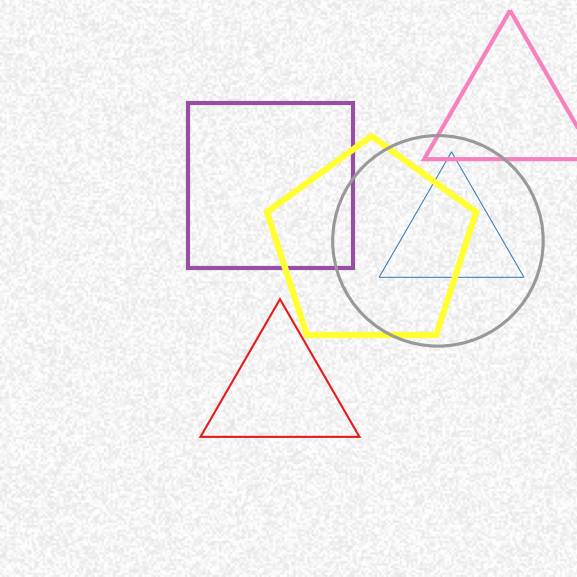[{"shape": "triangle", "thickness": 1, "radius": 0.79, "center": [0.485, 0.322]}, {"shape": "triangle", "thickness": 0.5, "radius": 0.72, "center": [0.782, 0.591]}, {"shape": "square", "thickness": 2, "radius": 0.71, "center": [0.468, 0.679]}, {"shape": "pentagon", "thickness": 3, "radius": 0.95, "center": [0.643, 0.573]}, {"shape": "triangle", "thickness": 2, "radius": 0.86, "center": [0.883, 0.809]}, {"shape": "circle", "thickness": 1.5, "radius": 0.91, "center": [0.758, 0.582]}]